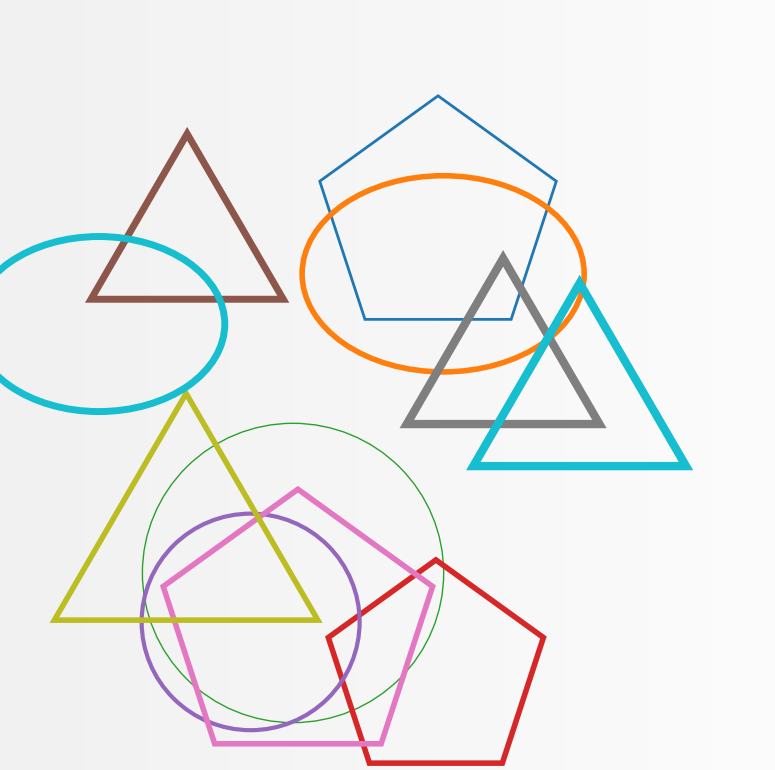[{"shape": "pentagon", "thickness": 1, "radius": 0.8, "center": [0.565, 0.715]}, {"shape": "oval", "thickness": 2, "radius": 0.91, "center": [0.572, 0.644]}, {"shape": "circle", "thickness": 0.5, "radius": 0.97, "center": [0.378, 0.256]}, {"shape": "pentagon", "thickness": 2, "radius": 0.73, "center": [0.562, 0.127]}, {"shape": "circle", "thickness": 1.5, "radius": 0.7, "center": [0.323, 0.192]}, {"shape": "triangle", "thickness": 2.5, "radius": 0.72, "center": [0.241, 0.683]}, {"shape": "pentagon", "thickness": 2, "radius": 0.91, "center": [0.384, 0.182]}, {"shape": "triangle", "thickness": 3, "radius": 0.72, "center": [0.649, 0.521]}, {"shape": "triangle", "thickness": 2, "radius": 0.98, "center": [0.24, 0.293]}, {"shape": "triangle", "thickness": 3, "radius": 0.79, "center": [0.748, 0.474]}, {"shape": "oval", "thickness": 2.5, "radius": 0.81, "center": [0.128, 0.579]}]